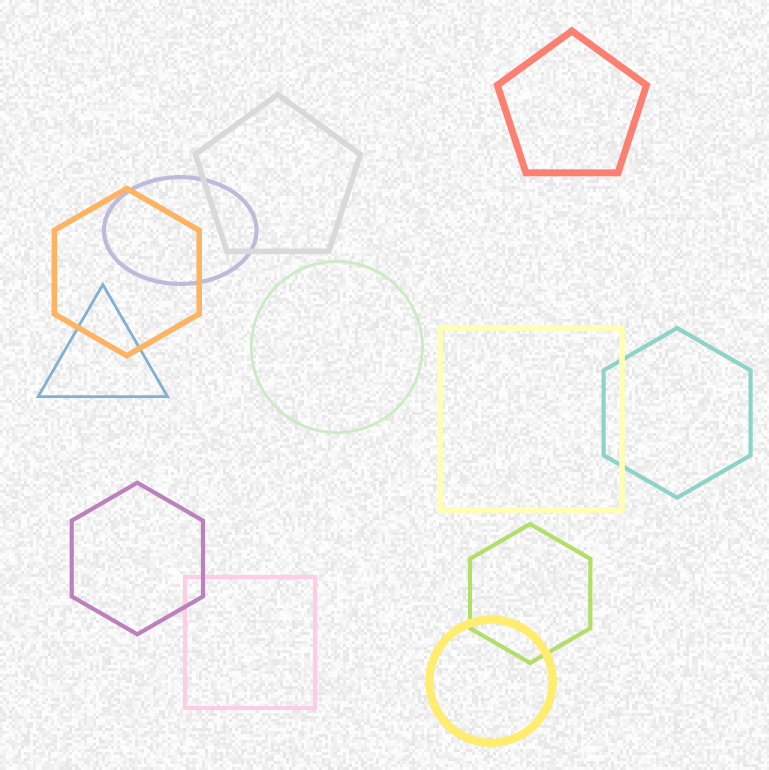[{"shape": "hexagon", "thickness": 1.5, "radius": 0.55, "center": [0.879, 0.464]}, {"shape": "square", "thickness": 2, "radius": 0.59, "center": [0.69, 0.456]}, {"shape": "oval", "thickness": 1.5, "radius": 0.5, "center": [0.234, 0.701]}, {"shape": "pentagon", "thickness": 2.5, "radius": 0.51, "center": [0.743, 0.858]}, {"shape": "triangle", "thickness": 1, "radius": 0.49, "center": [0.134, 0.533]}, {"shape": "hexagon", "thickness": 2, "radius": 0.54, "center": [0.165, 0.647]}, {"shape": "hexagon", "thickness": 1.5, "radius": 0.45, "center": [0.689, 0.229]}, {"shape": "square", "thickness": 1.5, "radius": 0.42, "center": [0.325, 0.166]}, {"shape": "pentagon", "thickness": 2, "radius": 0.56, "center": [0.361, 0.765]}, {"shape": "hexagon", "thickness": 1.5, "radius": 0.49, "center": [0.178, 0.275]}, {"shape": "circle", "thickness": 1, "radius": 0.56, "center": [0.438, 0.549]}, {"shape": "circle", "thickness": 3, "radius": 0.4, "center": [0.638, 0.115]}]